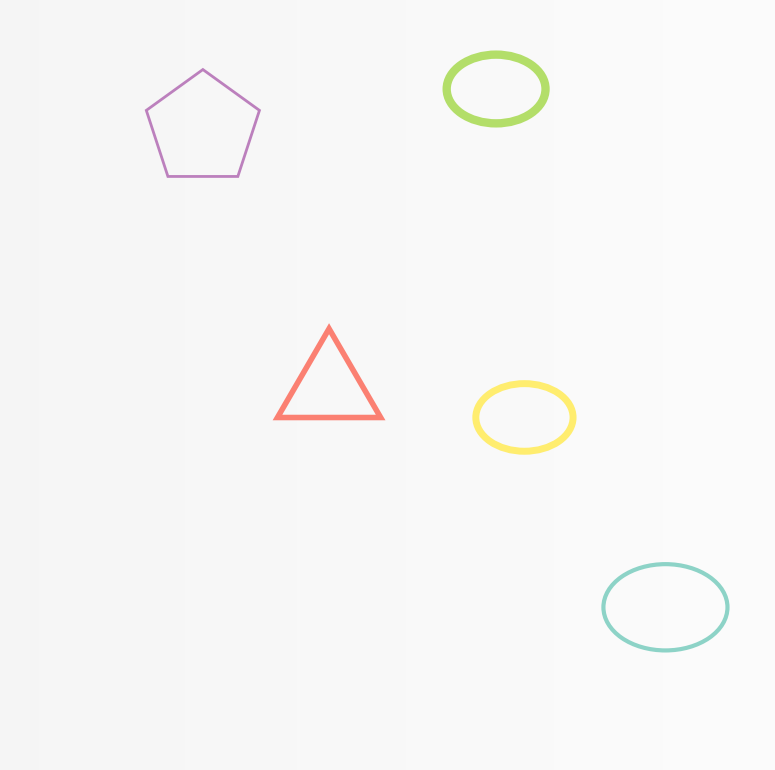[{"shape": "oval", "thickness": 1.5, "radius": 0.4, "center": [0.859, 0.211]}, {"shape": "triangle", "thickness": 2, "radius": 0.38, "center": [0.425, 0.496]}, {"shape": "oval", "thickness": 3, "radius": 0.32, "center": [0.64, 0.884]}, {"shape": "pentagon", "thickness": 1, "radius": 0.38, "center": [0.262, 0.833]}, {"shape": "oval", "thickness": 2.5, "radius": 0.31, "center": [0.677, 0.458]}]